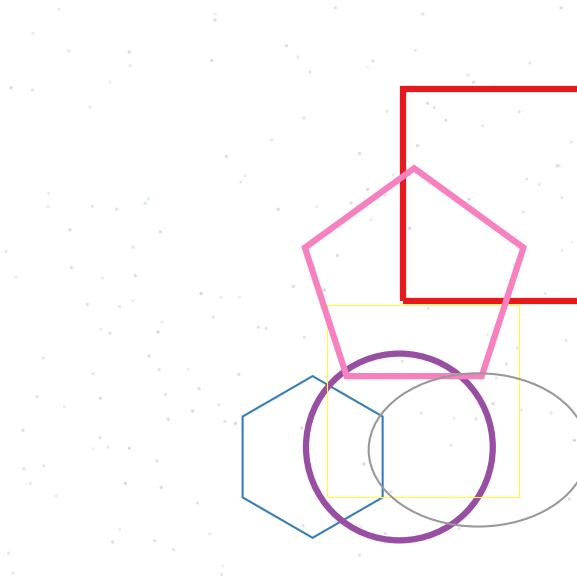[{"shape": "square", "thickness": 3, "radius": 0.92, "center": [0.882, 0.661]}, {"shape": "hexagon", "thickness": 1, "radius": 0.7, "center": [0.541, 0.208]}, {"shape": "circle", "thickness": 3, "radius": 0.81, "center": [0.692, 0.225]}, {"shape": "square", "thickness": 0.5, "radius": 0.83, "center": [0.732, 0.305]}, {"shape": "pentagon", "thickness": 3, "radius": 0.99, "center": [0.717, 0.509]}, {"shape": "oval", "thickness": 1, "radius": 0.95, "center": [0.828, 0.22]}]